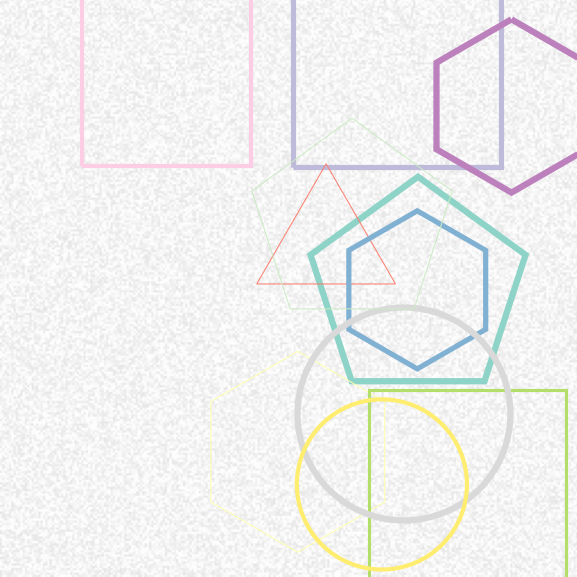[{"shape": "pentagon", "thickness": 3, "radius": 0.98, "center": [0.724, 0.497]}, {"shape": "hexagon", "thickness": 0.5, "radius": 0.87, "center": [0.516, 0.217]}, {"shape": "square", "thickness": 2.5, "radius": 0.9, "center": [0.687, 0.891]}, {"shape": "triangle", "thickness": 0.5, "radius": 0.69, "center": [0.565, 0.577]}, {"shape": "hexagon", "thickness": 2.5, "radius": 0.68, "center": [0.723, 0.497]}, {"shape": "square", "thickness": 1.5, "radius": 0.85, "center": [0.809, 0.153]}, {"shape": "square", "thickness": 2, "radius": 0.73, "center": [0.288, 0.859]}, {"shape": "circle", "thickness": 3, "radius": 0.92, "center": [0.699, 0.282]}, {"shape": "hexagon", "thickness": 3, "radius": 0.75, "center": [0.886, 0.816]}, {"shape": "pentagon", "thickness": 0.5, "radius": 0.91, "center": [0.61, 0.612]}, {"shape": "circle", "thickness": 2, "radius": 0.74, "center": [0.661, 0.16]}]